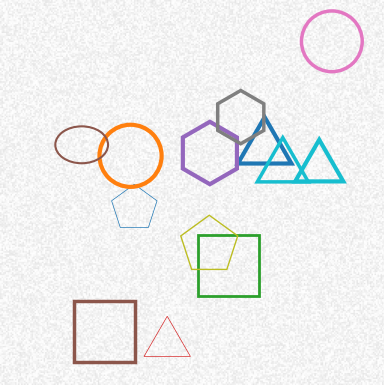[{"shape": "triangle", "thickness": 3, "radius": 0.4, "center": [0.687, 0.615]}, {"shape": "pentagon", "thickness": 0.5, "radius": 0.31, "center": [0.349, 0.459]}, {"shape": "circle", "thickness": 3, "radius": 0.4, "center": [0.339, 0.595]}, {"shape": "square", "thickness": 2, "radius": 0.4, "center": [0.593, 0.311]}, {"shape": "triangle", "thickness": 0.5, "radius": 0.35, "center": [0.434, 0.109]}, {"shape": "hexagon", "thickness": 3, "radius": 0.41, "center": [0.545, 0.603]}, {"shape": "square", "thickness": 2.5, "radius": 0.39, "center": [0.272, 0.139]}, {"shape": "oval", "thickness": 1.5, "radius": 0.34, "center": [0.212, 0.624]}, {"shape": "circle", "thickness": 2.5, "radius": 0.39, "center": [0.862, 0.893]}, {"shape": "hexagon", "thickness": 2.5, "radius": 0.35, "center": [0.625, 0.696]}, {"shape": "pentagon", "thickness": 1, "radius": 0.39, "center": [0.544, 0.363]}, {"shape": "triangle", "thickness": 2.5, "radius": 0.38, "center": [0.735, 0.566]}, {"shape": "triangle", "thickness": 3, "radius": 0.36, "center": [0.829, 0.565]}]